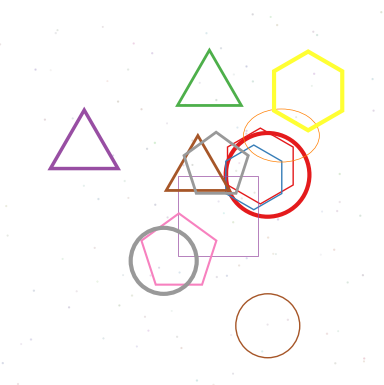[{"shape": "hexagon", "thickness": 1, "radius": 0.49, "center": [0.676, 0.569]}, {"shape": "circle", "thickness": 3, "radius": 0.54, "center": [0.695, 0.546]}, {"shape": "hexagon", "thickness": 1, "radius": 0.42, "center": [0.659, 0.539]}, {"shape": "triangle", "thickness": 2, "radius": 0.48, "center": [0.544, 0.774]}, {"shape": "triangle", "thickness": 2.5, "radius": 0.51, "center": [0.219, 0.613]}, {"shape": "square", "thickness": 0.5, "radius": 0.52, "center": [0.567, 0.439]}, {"shape": "oval", "thickness": 0.5, "radius": 0.49, "center": [0.731, 0.648]}, {"shape": "hexagon", "thickness": 3, "radius": 0.51, "center": [0.8, 0.764]}, {"shape": "triangle", "thickness": 2, "radius": 0.47, "center": [0.514, 0.553]}, {"shape": "circle", "thickness": 1, "radius": 0.42, "center": [0.696, 0.154]}, {"shape": "pentagon", "thickness": 1.5, "radius": 0.51, "center": [0.465, 0.343]}, {"shape": "pentagon", "thickness": 2, "radius": 0.44, "center": [0.561, 0.569]}, {"shape": "circle", "thickness": 3, "radius": 0.43, "center": [0.425, 0.322]}]